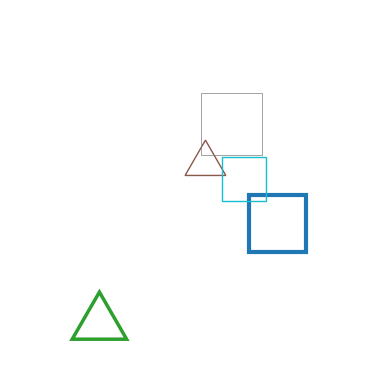[{"shape": "square", "thickness": 3, "radius": 0.37, "center": [0.721, 0.42]}, {"shape": "triangle", "thickness": 2.5, "radius": 0.41, "center": [0.258, 0.16]}, {"shape": "triangle", "thickness": 1, "radius": 0.31, "center": [0.534, 0.575]}, {"shape": "square", "thickness": 0.5, "radius": 0.4, "center": [0.602, 0.678]}, {"shape": "square", "thickness": 1, "radius": 0.29, "center": [0.633, 0.534]}]